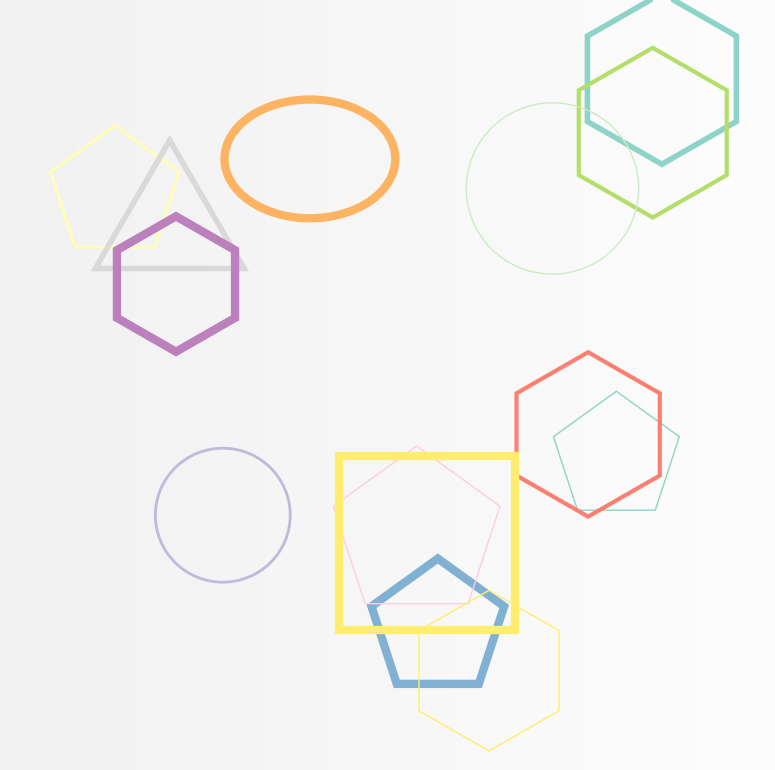[{"shape": "pentagon", "thickness": 0.5, "radius": 0.43, "center": [0.795, 0.407]}, {"shape": "hexagon", "thickness": 2, "radius": 0.55, "center": [0.854, 0.898]}, {"shape": "pentagon", "thickness": 1, "radius": 0.44, "center": [0.148, 0.75]}, {"shape": "circle", "thickness": 1, "radius": 0.44, "center": [0.287, 0.331]}, {"shape": "hexagon", "thickness": 1.5, "radius": 0.53, "center": [0.759, 0.436]}, {"shape": "pentagon", "thickness": 3, "radius": 0.45, "center": [0.565, 0.185]}, {"shape": "oval", "thickness": 3, "radius": 0.55, "center": [0.4, 0.794]}, {"shape": "hexagon", "thickness": 1.5, "radius": 0.55, "center": [0.842, 0.828]}, {"shape": "pentagon", "thickness": 0.5, "radius": 0.57, "center": [0.538, 0.308]}, {"shape": "triangle", "thickness": 2, "radius": 0.55, "center": [0.219, 0.707]}, {"shape": "hexagon", "thickness": 3, "radius": 0.44, "center": [0.227, 0.631]}, {"shape": "circle", "thickness": 0.5, "radius": 0.56, "center": [0.713, 0.755]}, {"shape": "square", "thickness": 3, "radius": 0.57, "center": [0.551, 0.295]}, {"shape": "hexagon", "thickness": 0.5, "radius": 0.52, "center": [0.631, 0.129]}]